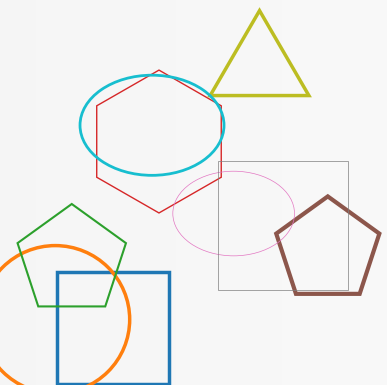[{"shape": "square", "thickness": 2.5, "radius": 0.72, "center": [0.292, 0.148]}, {"shape": "circle", "thickness": 2.5, "radius": 0.96, "center": [0.143, 0.17]}, {"shape": "pentagon", "thickness": 1.5, "radius": 0.74, "center": [0.185, 0.323]}, {"shape": "hexagon", "thickness": 1, "radius": 0.93, "center": [0.41, 0.632]}, {"shape": "pentagon", "thickness": 3, "radius": 0.7, "center": [0.846, 0.35]}, {"shape": "oval", "thickness": 0.5, "radius": 0.79, "center": [0.603, 0.445]}, {"shape": "square", "thickness": 0.5, "radius": 0.84, "center": [0.731, 0.415]}, {"shape": "triangle", "thickness": 2.5, "radius": 0.74, "center": [0.67, 0.825]}, {"shape": "oval", "thickness": 2, "radius": 0.93, "center": [0.392, 0.675]}]